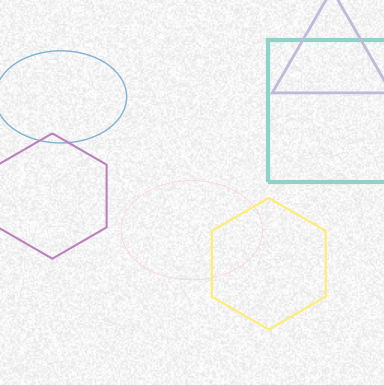[{"shape": "square", "thickness": 3, "radius": 0.92, "center": [0.881, 0.711]}, {"shape": "triangle", "thickness": 2, "radius": 0.89, "center": [0.862, 0.848]}, {"shape": "oval", "thickness": 1, "radius": 0.85, "center": [0.158, 0.748]}, {"shape": "oval", "thickness": 0.5, "radius": 0.92, "center": [0.498, 0.402]}, {"shape": "hexagon", "thickness": 1.5, "radius": 0.81, "center": [0.136, 0.491]}, {"shape": "hexagon", "thickness": 1.5, "radius": 0.85, "center": [0.698, 0.315]}]